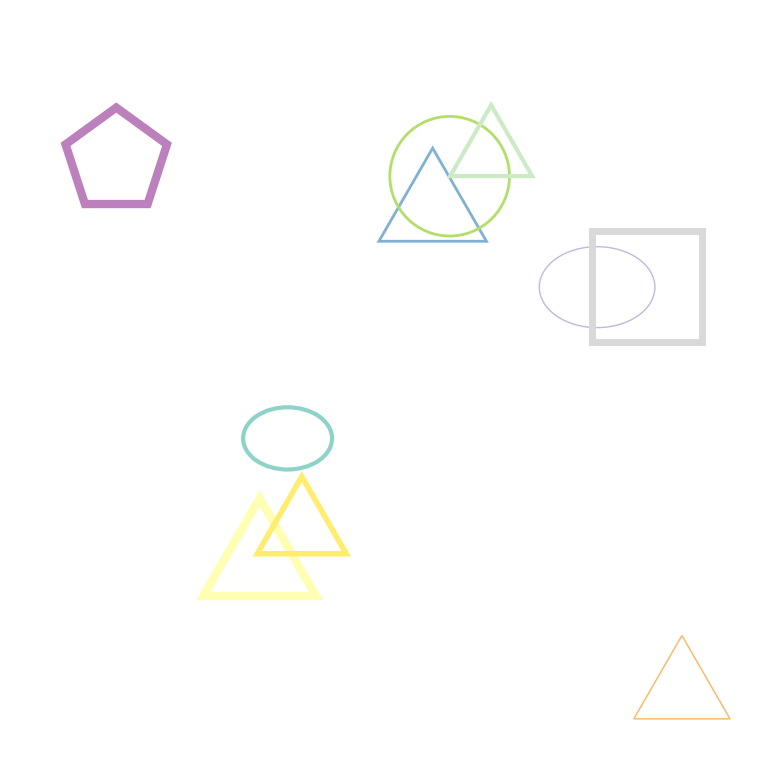[{"shape": "oval", "thickness": 1.5, "radius": 0.29, "center": [0.374, 0.431]}, {"shape": "triangle", "thickness": 3, "radius": 0.42, "center": [0.337, 0.268]}, {"shape": "oval", "thickness": 0.5, "radius": 0.38, "center": [0.775, 0.627]}, {"shape": "triangle", "thickness": 1, "radius": 0.4, "center": [0.562, 0.727]}, {"shape": "triangle", "thickness": 0.5, "radius": 0.36, "center": [0.886, 0.102]}, {"shape": "circle", "thickness": 1, "radius": 0.39, "center": [0.584, 0.771]}, {"shape": "square", "thickness": 2.5, "radius": 0.36, "center": [0.84, 0.628]}, {"shape": "pentagon", "thickness": 3, "radius": 0.35, "center": [0.151, 0.791]}, {"shape": "triangle", "thickness": 1.5, "radius": 0.31, "center": [0.638, 0.802]}, {"shape": "triangle", "thickness": 2, "radius": 0.33, "center": [0.392, 0.314]}]